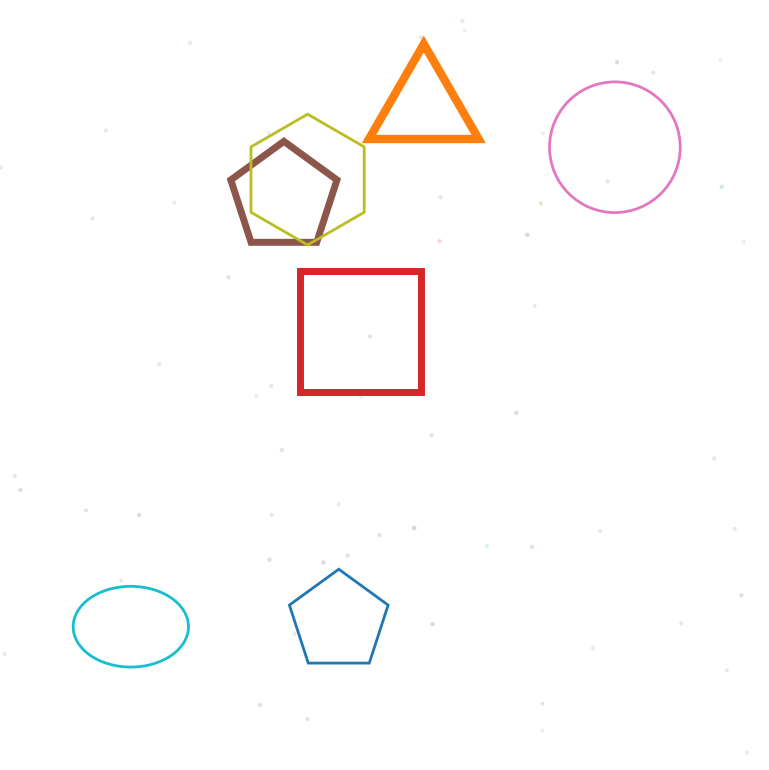[{"shape": "pentagon", "thickness": 1, "radius": 0.34, "center": [0.44, 0.193]}, {"shape": "triangle", "thickness": 3, "radius": 0.41, "center": [0.55, 0.861]}, {"shape": "square", "thickness": 2.5, "radius": 0.39, "center": [0.468, 0.569]}, {"shape": "pentagon", "thickness": 2.5, "radius": 0.36, "center": [0.369, 0.744]}, {"shape": "circle", "thickness": 1, "radius": 0.42, "center": [0.799, 0.809]}, {"shape": "hexagon", "thickness": 1, "radius": 0.42, "center": [0.399, 0.767]}, {"shape": "oval", "thickness": 1, "radius": 0.37, "center": [0.17, 0.186]}]